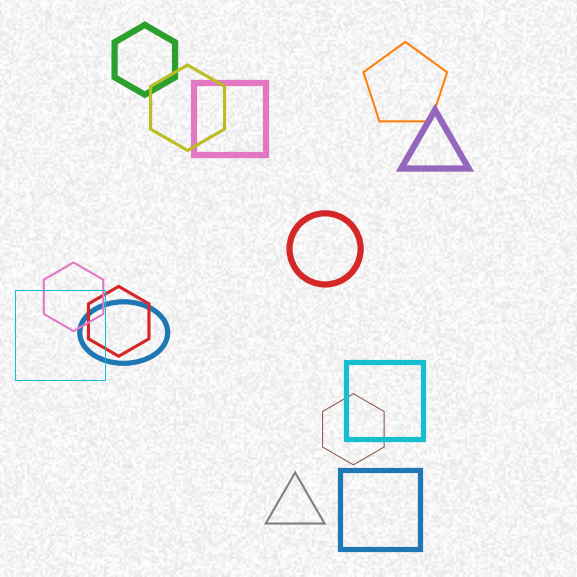[{"shape": "square", "thickness": 2.5, "radius": 0.34, "center": [0.658, 0.117]}, {"shape": "oval", "thickness": 2.5, "radius": 0.38, "center": [0.214, 0.423]}, {"shape": "pentagon", "thickness": 1, "radius": 0.38, "center": [0.702, 0.851]}, {"shape": "hexagon", "thickness": 3, "radius": 0.3, "center": [0.251, 0.896]}, {"shape": "hexagon", "thickness": 1.5, "radius": 0.3, "center": [0.206, 0.443]}, {"shape": "circle", "thickness": 3, "radius": 0.31, "center": [0.563, 0.568]}, {"shape": "triangle", "thickness": 3, "radius": 0.34, "center": [0.753, 0.741]}, {"shape": "hexagon", "thickness": 0.5, "radius": 0.31, "center": [0.612, 0.256]}, {"shape": "square", "thickness": 3, "radius": 0.31, "center": [0.399, 0.793]}, {"shape": "hexagon", "thickness": 1, "radius": 0.3, "center": [0.127, 0.485]}, {"shape": "triangle", "thickness": 1, "radius": 0.29, "center": [0.511, 0.122]}, {"shape": "hexagon", "thickness": 1.5, "radius": 0.37, "center": [0.325, 0.813]}, {"shape": "square", "thickness": 2.5, "radius": 0.33, "center": [0.666, 0.306]}, {"shape": "square", "thickness": 0.5, "radius": 0.39, "center": [0.104, 0.419]}]